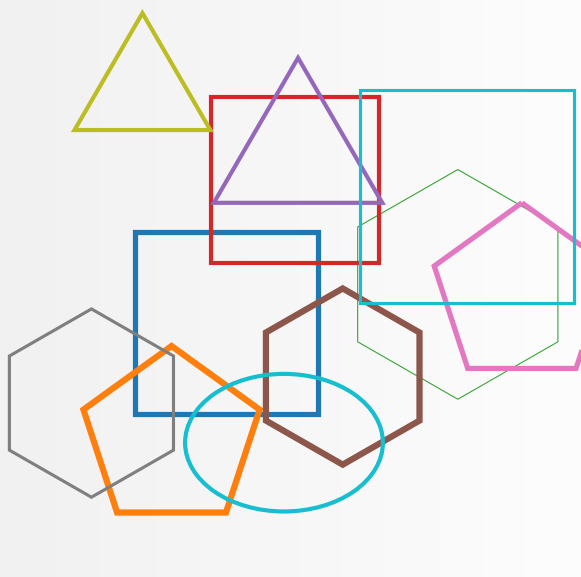[{"shape": "square", "thickness": 2.5, "radius": 0.79, "center": [0.39, 0.44]}, {"shape": "pentagon", "thickness": 3, "radius": 0.8, "center": [0.295, 0.241]}, {"shape": "hexagon", "thickness": 0.5, "radius": 0.99, "center": [0.788, 0.507]}, {"shape": "square", "thickness": 2, "radius": 0.72, "center": [0.507, 0.688]}, {"shape": "triangle", "thickness": 2, "radius": 0.84, "center": [0.513, 0.732]}, {"shape": "hexagon", "thickness": 3, "radius": 0.76, "center": [0.59, 0.347]}, {"shape": "pentagon", "thickness": 2.5, "radius": 0.79, "center": [0.898, 0.489]}, {"shape": "hexagon", "thickness": 1.5, "radius": 0.81, "center": [0.157, 0.301]}, {"shape": "triangle", "thickness": 2, "radius": 0.67, "center": [0.245, 0.841]}, {"shape": "oval", "thickness": 2, "radius": 0.85, "center": [0.489, 0.233]}, {"shape": "square", "thickness": 1.5, "radius": 0.92, "center": [0.803, 0.659]}]